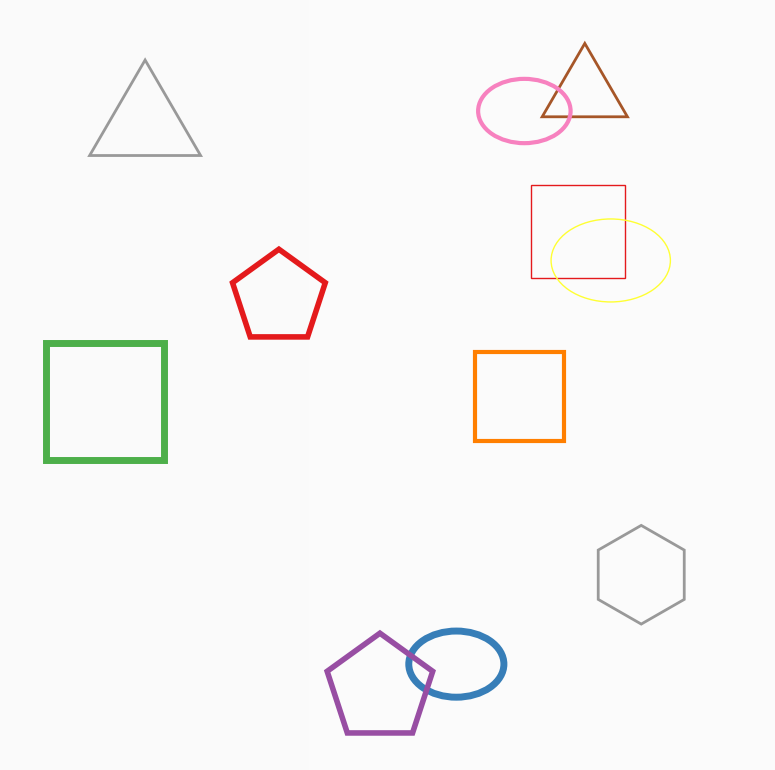[{"shape": "pentagon", "thickness": 2, "radius": 0.31, "center": [0.36, 0.613]}, {"shape": "square", "thickness": 0.5, "radius": 0.3, "center": [0.746, 0.7]}, {"shape": "oval", "thickness": 2.5, "radius": 0.31, "center": [0.589, 0.138]}, {"shape": "square", "thickness": 2.5, "radius": 0.38, "center": [0.136, 0.479]}, {"shape": "pentagon", "thickness": 2, "radius": 0.36, "center": [0.49, 0.106]}, {"shape": "square", "thickness": 1.5, "radius": 0.29, "center": [0.67, 0.485]}, {"shape": "oval", "thickness": 0.5, "radius": 0.38, "center": [0.788, 0.662]}, {"shape": "triangle", "thickness": 1, "radius": 0.32, "center": [0.755, 0.88]}, {"shape": "oval", "thickness": 1.5, "radius": 0.3, "center": [0.677, 0.856]}, {"shape": "triangle", "thickness": 1, "radius": 0.41, "center": [0.187, 0.839]}, {"shape": "hexagon", "thickness": 1, "radius": 0.32, "center": [0.827, 0.254]}]